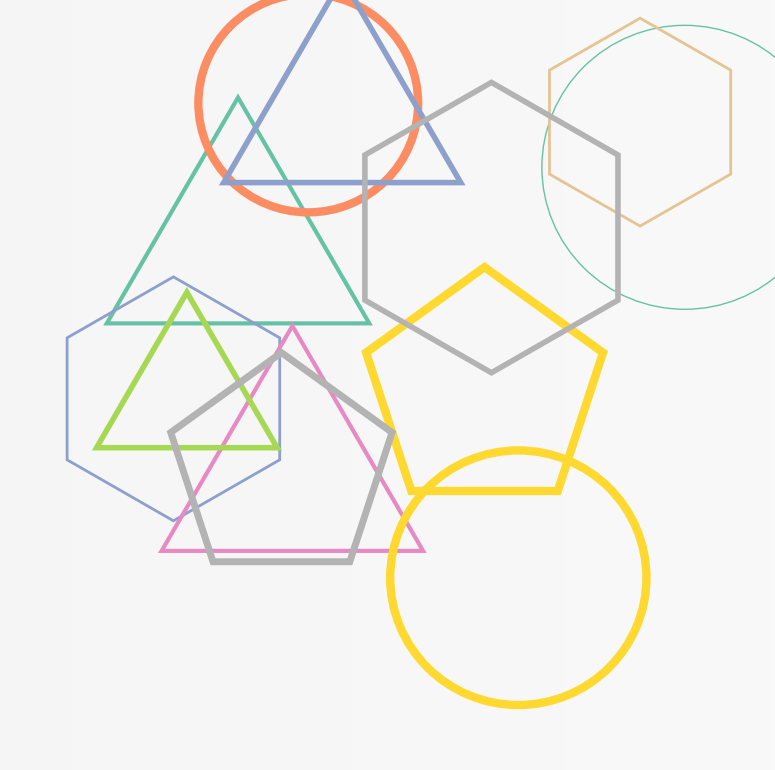[{"shape": "triangle", "thickness": 1.5, "radius": 0.98, "center": [0.307, 0.678]}, {"shape": "circle", "thickness": 0.5, "radius": 0.92, "center": [0.884, 0.783]}, {"shape": "circle", "thickness": 3, "radius": 0.71, "center": [0.398, 0.866]}, {"shape": "hexagon", "thickness": 1, "radius": 0.79, "center": [0.224, 0.482]}, {"shape": "triangle", "thickness": 2, "radius": 0.88, "center": [0.442, 0.851]}, {"shape": "triangle", "thickness": 1.5, "radius": 0.97, "center": [0.377, 0.382]}, {"shape": "triangle", "thickness": 2, "radius": 0.67, "center": [0.241, 0.486]}, {"shape": "pentagon", "thickness": 3, "radius": 0.8, "center": [0.625, 0.492]}, {"shape": "circle", "thickness": 3, "radius": 0.83, "center": [0.669, 0.25]}, {"shape": "hexagon", "thickness": 1, "radius": 0.68, "center": [0.826, 0.841]}, {"shape": "hexagon", "thickness": 2, "radius": 0.94, "center": [0.634, 0.704]}, {"shape": "pentagon", "thickness": 2.5, "radius": 0.75, "center": [0.363, 0.392]}]